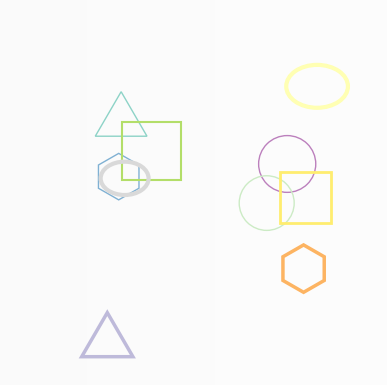[{"shape": "triangle", "thickness": 1, "radius": 0.39, "center": [0.313, 0.685]}, {"shape": "oval", "thickness": 3, "radius": 0.4, "center": [0.818, 0.776]}, {"shape": "triangle", "thickness": 2.5, "radius": 0.38, "center": [0.277, 0.112]}, {"shape": "hexagon", "thickness": 1, "radius": 0.3, "center": [0.306, 0.541]}, {"shape": "hexagon", "thickness": 2.5, "radius": 0.31, "center": [0.783, 0.302]}, {"shape": "square", "thickness": 1.5, "radius": 0.38, "center": [0.391, 0.607]}, {"shape": "oval", "thickness": 3, "radius": 0.31, "center": [0.322, 0.537]}, {"shape": "circle", "thickness": 1, "radius": 0.37, "center": [0.741, 0.574]}, {"shape": "circle", "thickness": 1, "radius": 0.35, "center": [0.688, 0.473]}, {"shape": "square", "thickness": 2, "radius": 0.33, "center": [0.788, 0.486]}]